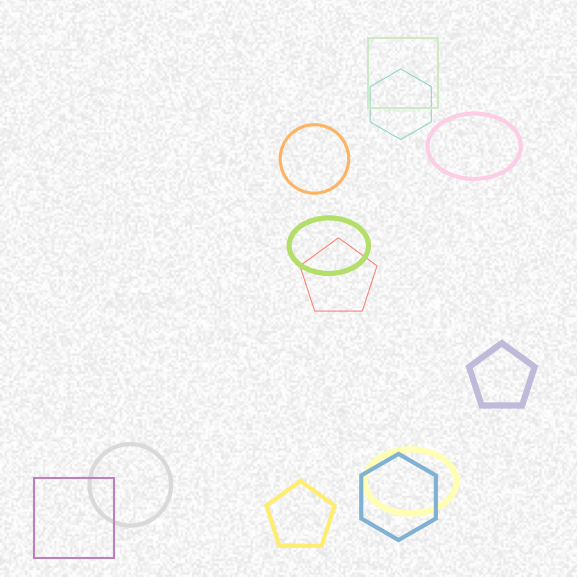[{"shape": "hexagon", "thickness": 0.5, "radius": 0.31, "center": [0.694, 0.819]}, {"shape": "oval", "thickness": 3, "radius": 0.4, "center": [0.711, 0.166]}, {"shape": "pentagon", "thickness": 3, "radius": 0.3, "center": [0.869, 0.345]}, {"shape": "pentagon", "thickness": 0.5, "radius": 0.35, "center": [0.586, 0.517]}, {"shape": "hexagon", "thickness": 2, "radius": 0.37, "center": [0.69, 0.139]}, {"shape": "circle", "thickness": 1.5, "radius": 0.3, "center": [0.544, 0.724]}, {"shape": "oval", "thickness": 2.5, "radius": 0.34, "center": [0.569, 0.574]}, {"shape": "oval", "thickness": 2, "radius": 0.4, "center": [0.821, 0.746]}, {"shape": "circle", "thickness": 2, "radius": 0.35, "center": [0.226, 0.16]}, {"shape": "square", "thickness": 1, "radius": 0.35, "center": [0.129, 0.102]}, {"shape": "square", "thickness": 1, "radius": 0.3, "center": [0.698, 0.873]}, {"shape": "pentagon", "thickness": 2, "radius": 0.31, "center": [0.52, 0.104]}]